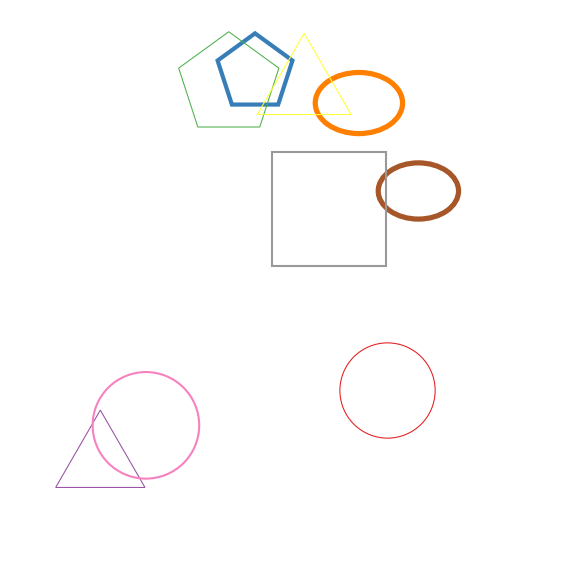[{"shape": "circle", "thickness": 0.5, "radius": 0.41, "center": [0.671, 0.323]}, {"shape": "pentagon", "thickness": 2, "radius": 0.34, "center": [0.442, 0.873]}, {"shape": "pentagon", "thickness": 0.5, "radius": 0.46, "center": [0.396, 0.853]}, {"shape": "triangle", "thickness": 0.5, "radius": 0.45, "center": [0.174, 0.2]}, {"shape": "oval", "thickness": 2.5, "radius": 0.38, "center": [0.621, 0.821]}, {"shape": "triangle", "thickness": 0.5, "radius": 0.47, "center": [0.527, 0.848]}, {"shape": "oval", "thickness": 2.5, "radius": 0.35, "center": [0.724, 0.668]}, {"shape": "circle", "thickness": 1, "radius": 0.46, "center": [0.253, 0.263]}, {"shape": "square", "thickness": 1, "radius": 0.5, "center": [0.57, 0.637]}]